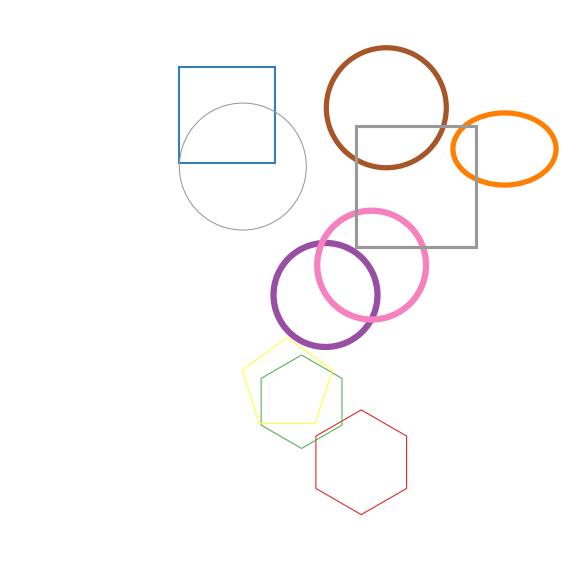[{"shape": "hexagon", "thickness": 0.5, "radius": 0.45, "center": [0.626, 0.199]}, {"shape": "square", "thickness": 1, "radius": 0.42, "center": [0.393, 0.8]}, {"shape": "hexagon", "thickness": 0.5, "radius": 0.4, "center": [0.522, 0.303]}, {"shape": "circle", "thickness": 3, "radius": 0.45, "center": [0.564, 0.488]}, {"shape": "oval", "thickness": 2.5, "radius": 0.45, "center": [0.874, 0.741]}, {"shape": "pentagon", "thickness": 0.5, "radius": 0.41, "center": [0.498, 0.332]}, {"shape": "circle", "thickness": 2.5, "radius": 0.52, "center": [0.669, 0.813]}, {"shape": "circle", "thickness": 3, "radius": 0.47, "center": [0.644, 0.54]}, {"shape": "circle", "thickness": 0.5, "radius": 0.55, "center": [0.42, 0.711]}, {"shape": "square", "thickness": 1.5, "radius": 0.52, "center": [0.721, 0.676]}]